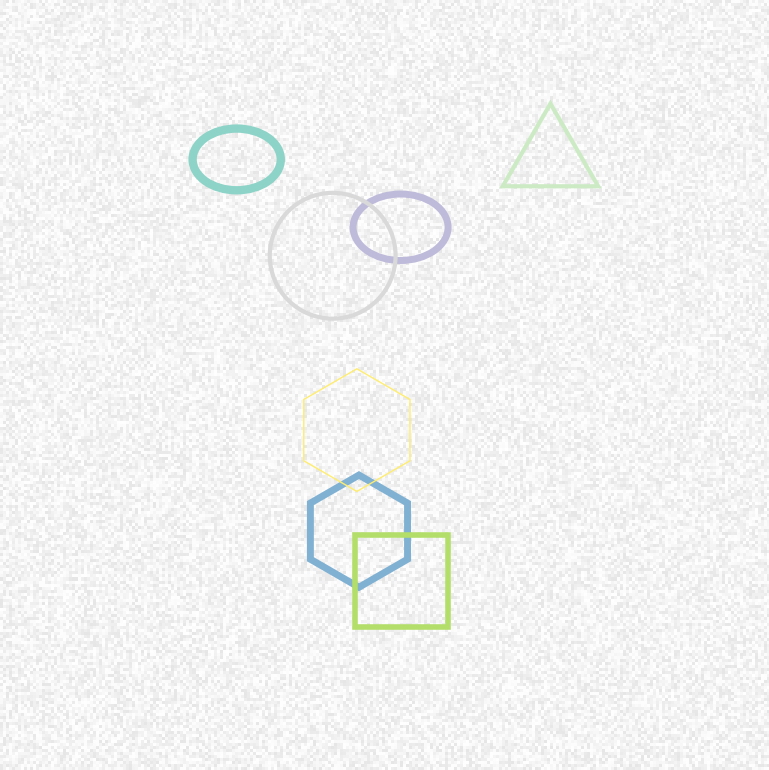[{"shape": "oval", "thickness": 3, "radius": 0.29, "center": [0.307, 0.793]}, {"shape": "oval", "thickness": 2.5, "radius": 0.31, "center": [0.52, 0.705]}, {"shape": "hexagon", "thickness": 2.5, "radius": 0.36, "center": [0.466, 0.31]}, {"shape": "square", "thickness": 2, "radius": 0.3, "center": [0.521, 0.245]}, {"shape": "circle", "thickness": 1.5, "radius": 0.41, "center": [0.432, 0.668]}, {"shape": "triangle", "thickness": 1.5, "radius": 0.36, "center": [0.715, 0.794]}, {"shape": "hexagon", "thickness": 0.5, "radius": 0.4, "center": [0.463, 0.441]}]